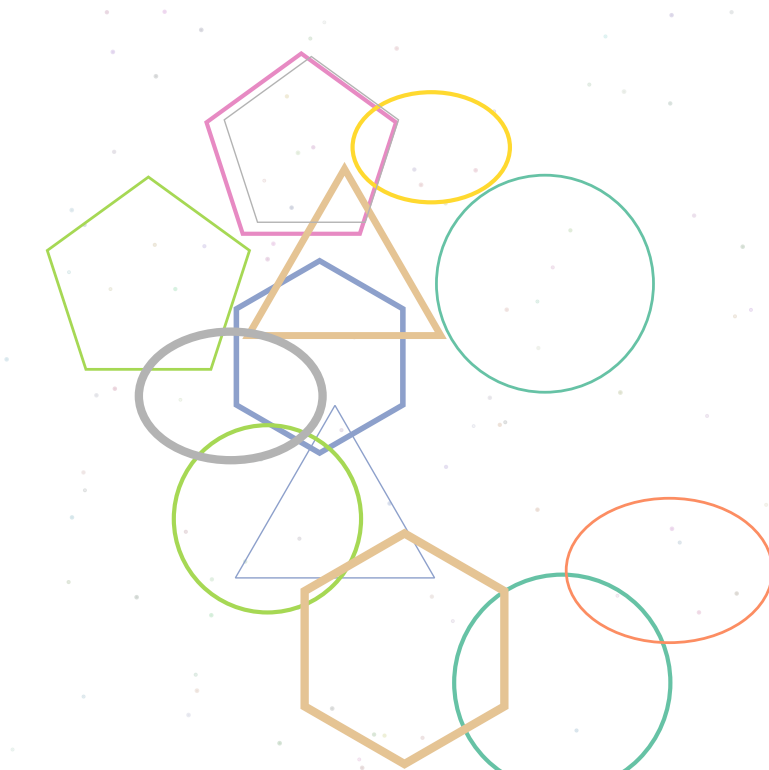[{"shape": "circle", "thickness": 1.5, "radius": 0.7, "center": [0.73, 0.113]}, {"shape": "circle", "thickness": 1, "radius": 0.7, "center": [0.708, 0.632]}, {"shape": "oval", "thickness": 1, "radius": 0.67, "center": [0.869, 0.259]}, {"shape": "triangle", "thickness": 0.5, "radius": 0.75, "center": [0.435, 0.324]}, {"shape": "hexagon", "thickness": 2, "radius": 0.62, "center": [0.415, 0.536]}, {"shape": "pentagon", "thickness": 1.5, "radius": 0.65, "center": [0.391, 0.801]}, {"shape": "circle", "thickness": 1.5, "radius": 0.61, "center": [0.347, 0.326]}, {"shape": "pentagon", "thickness": 1, "radius": 0.69, "center": [0.193, 0.632]}, {"shape": "oval", "thickness": 1.5, "radius": 0.51, "center": [0.56, 0.809]}, {"shape": "hexagon", "thickness": 3, "radius": 0.75, "center": [0.525, 0.157]}, {"shape": "triangle", "thickness": 2.5, "radius": 0.72, "center": [0.447, 0.636]}, {"shape": "pentagon", "thickness": 0.5, "radius": 0.59, "center": [0.404, 0.808]}, {"shape": "oval", "thickness": 3, "radius": 0.6, "center": [0.3, 0.486]}]